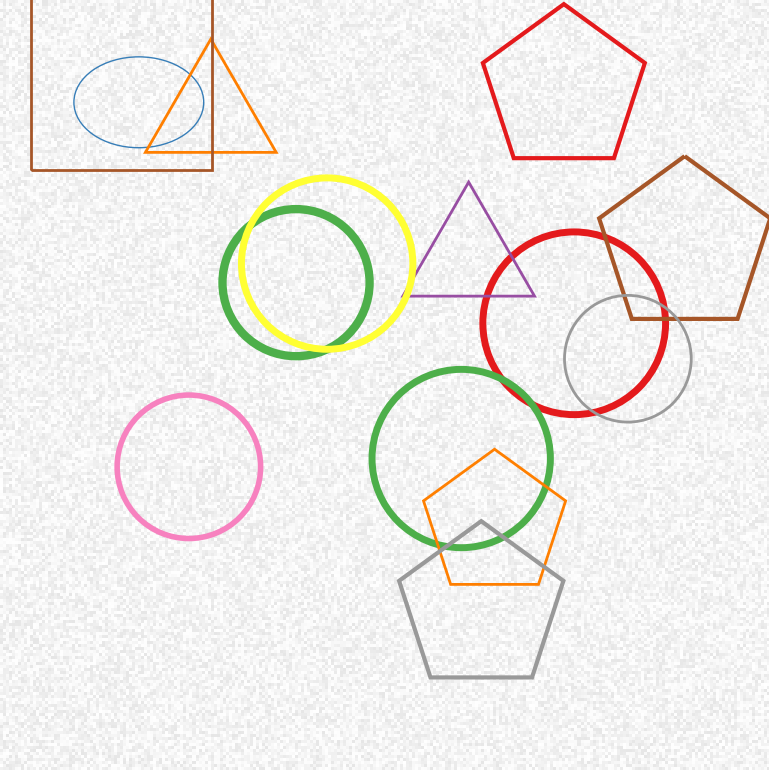[{"shape": "pentagon", "thickness": 1.5, "radius": 0.55, "center": [0.732, 0.884]}, {"shape": "circle", "thickness": 2.5, "radius": 0.59, "center": [0.746, 0.58]}, {"shape": "oval", "thickness": 0.5, "radius": 0.42, "center": [0.18, 0.867]}, {"shape": "circle", "thickness": 2.5, "radius": 0.58, "center": [0.599, 0.405]}, {"shape": "circle", "thickness": 3, "radius": 0.48, "center": [0.384, 0.633]}, {"shape": "triangle", "thickness": 1, "radius": 0.49, "center": [0.609, 0.665]}, {"shape": "pentagon", "thickness": 1, "radius": 0.49, "center": [0.642, 0.32]}, {"shape": "triangle", "thickness": 1, "radius": 0.49, "center": [0.274, 0.851]}, {"shape": "circle", "thickness": 2.5, "radius": 0.56, "center": [0.425, 0.658]}, {"shape": "square", "thickness": 1, "radius": 0.59, "center": [0.158, 0.897]}, {"shape": "pentagon", "thickness": 1.5, "radius": 0.58, "center": [0.889, 0.68]}, {"shape": "circle", "thickness": 2, "radius": 0.47, "center": [0.245, 0.394]}, {"shape": "pentagon", "thickness": 1.5, "radius": 0.56, "center": [0.625, 0.211]}, {"shape": "circle", "thickness": 1, "radius": 0.41, "center": [0.815, 0.534]}]